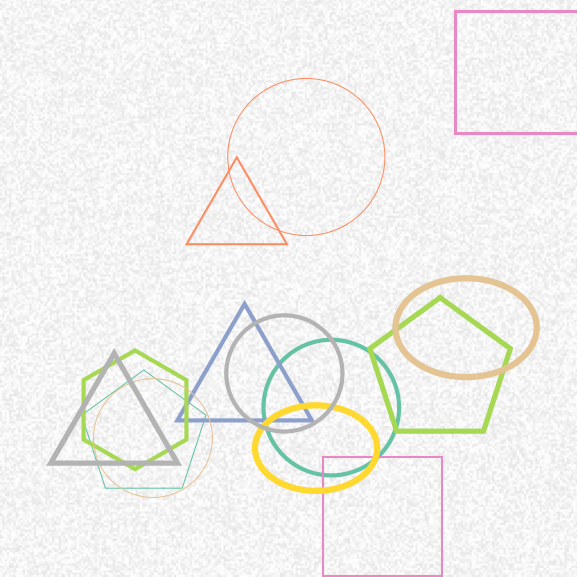[{"shape": "circle", "thickness": 2, "radius": 0.59, "center": [0.574, 0.293]}, {"shape": "pentagon", "thickness": 0.5, "radius": 0.57, "center": [0.249, 0.245]}, {"shape": "circle", "thickness": 0.5, "radius": 0.68, "center": [0.53, 0.727]}, {"shape": "triangle", "thickness": 1, "radius": 0.5, "center": [0.41, 0.626]}, {"shape": "triangle", "thickness": 2, "radius": 0.67, "center": [0.424, 0.338]}, {"shape": "square", "thickness": 1.5, "radius": 0.53, "center": [0.894, 0.875]}, {"shape": "square", "thickness": 1, "radius": 0.52, "center": [0.662, 0.105]}, {"shape": "pentagon", "thickness": 2.5, "radius": 0.64, "center": [0.762, 0.356]}, {"shape": "hexagon", "thickness": 2, "radius": 0.51, "center": [0.234, 0.29]}, {"shape": "oval", "thickness": 3, "radius": 0.53, "center": [0.547, 0.223]}, {"shape": "oval", "thickness": 3, "radius": 0.61, "center": [0.807, 0.432]}, {"shape": "circle", "thickness": 0.5, "radius": 0.51, "center": [0.265, 0.241]}, {"shape": "triangle", "thickness": 2.5, "radius": 0.63, "center": [0.198, 0.261]}, {"shape": "circle", "thickness": 2, "radius": 0.5, "center": [0.492, 0.353]}]